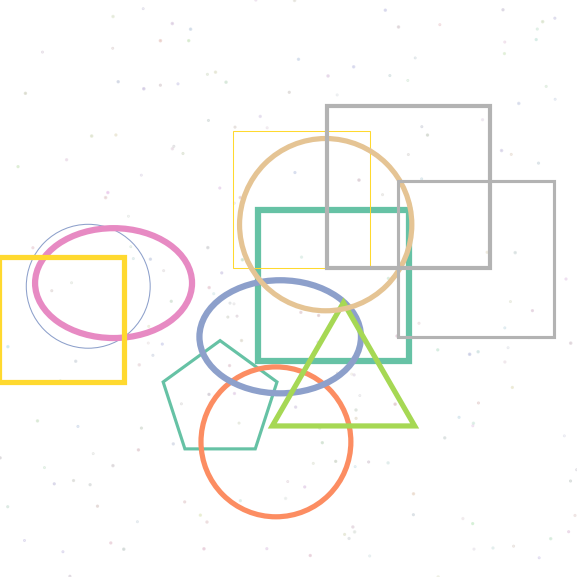[{"shape": "pentagon", "thickness": 1.5, "radius": 0.52, "center": [0.381, 0.306]}, {"shape": "square", "thickness": 3, "radius": 0.65, "center": [0.577, 0.504]}, {"shape": "circle", "thickness": 2.5, "radius": 0.65, "center": [0.478, 0.234]}, {"shape": "circle", "thickness": 0.5, "radius": 0.54, "center": [0.153, 0.503]}, {"shape": "oval", "thickness": 3, "radius": 0.7, "center": [0.485, 0.416]}, {"shape": "oval", "thickness": 3, "radius": 0.68, "center": [0.197, 0.509]}, {"shape": "triangle", "thickness": 2.5, "radius": 0.71, "center": [0.595, 0.333]}, {"shape": "square", "thickness": 2.5, "radius": 0.54, "center": [0.106, 0.446]}, {"shape": "square", "thickness": 0.5, "radius": 0.59, "center": [0.523, 0.653]}, {"shape": "circle", "thickness": 2.5, "radius": 0.75, "center": [0.564, 0.61]}, {"shape": "square", "thickness": 1.5, "radius": 0.68, "center": [0.824, 0.551]}, {"shape": "square", "thickness": 2, "radius": 0.7, "center": [0.707, 0.675]}]